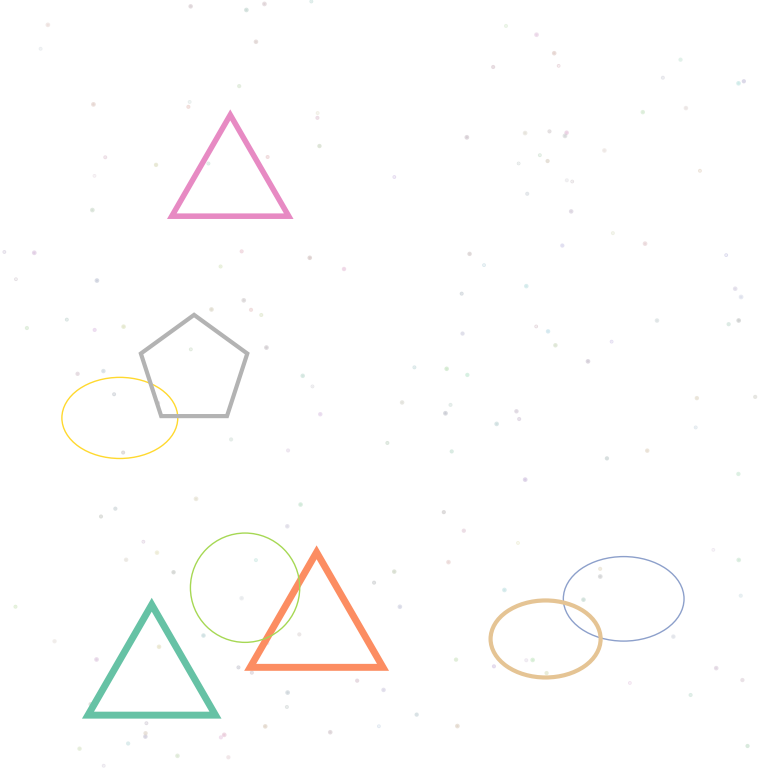[{"shape": "triangle", "thickness": 2.5, "radius": 0.48, "center": [0.197, 0.119]}, {"shape": "triangle", "thickness": 2.5, "radius": 0.5, "center": [0.411, 0.183]}, {"shape": "oval", "thickness": 0.5, "radius": 0.39, "center": [0.81, 0.222]}, {"shape": "triangle", "thickness": 2, "radius": 0.44, "center": [0.299, 0.763]}, {"shape": "circle", "thickness": 0.5, "radius": 0.35, "center": [0.318, 0.237]}, {"shape": "oval", "thickness": 0.5, "radius": 0.38, "center": [0.156, 0.457]}, {"shape": "oval", "thickness": 1.5, "radius": 0.36, "center": [0.709, 0.17]}, {"shape": "pentagon", "thickness": 1.5, "radius": 0.36, "center": [0.252, 0.518]}]